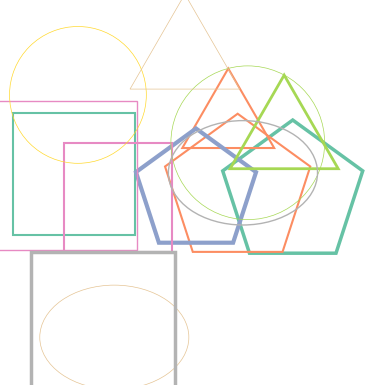[{"shape": "square", "thickness": 1.5, "radius": 0.79, "center": [0.193, 0.548]}, {"shape": "pentagon", "thickness": 2.5, "radius": 0.96, "center": [0.76, 0.497]}, {"shape": "pentagon", "thickness": 1.5, "radius": 0.99, "center": [0.617, 0.506]}, {"shape": "triangle", "thickness": 1.5, "radius": 0.69, "center": [0.593, 0.684]}, {"shape": "pentagon", "thickness": 3, "radius": 0.82, "center": [0.509, 0.502]}, {"shape": "square", "thickness": 1.5, "radius": 0.7, "center": [0.307, 0.487]}, {"shape": "square", "thickness": 1, "radius": 0.97, "center": [0.163, 0.544]}, {"shape": "triangle", "thickness": 2, "radius": 0.81, "center": [0.738, 0.643]}, {"shape": "circle", "thickness": 0.5, "radius": 1.0, "center": [0.644, 0.629]}, {"shape": "circle", "thickness": 0.5, "radius": 0.89, "center": [0.202, 0.753]}, {"shape": "oval", "thickness": 0.5, "radius": 0.97, "center": [0.297, 0.124]}, {"shape": "triangle", "thickness": 0.5, "radius": 0.82, "center": [0.48, 0.851]}, {"shape": "oval", "thickness": 1, "radius": 0.97, "center": [0.631, 0.551]}, {"shape": "square", "thickness": 2.5, "radius": 0.93, "center": [0.268, 0.159]}]